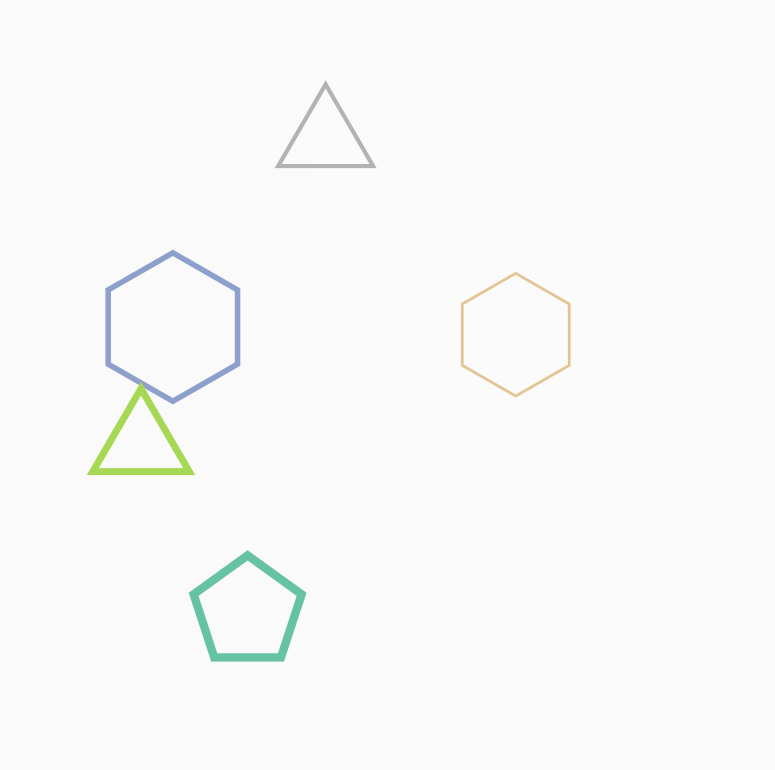[{"shape": "pentagon", "thickness": 3, "radius": 0.37, "center": [0.319, 0.205]}, {"shape": "hexagon", "thickness": 2, "radius": 0.48, "center": [0.223, 0.575]}, {"shape": "triangle", "thickness": 2.5, "radius": 0.36, "center": [0.182, 0.423]}, {"shape": "hexagon", "thickness": 1, "radius": 0.4, "center": [0.665, 0.565]}, {"shape": "triangle", "thickness": 1.5, "radius": 0.35, "center": [0.42, 0.82]}]